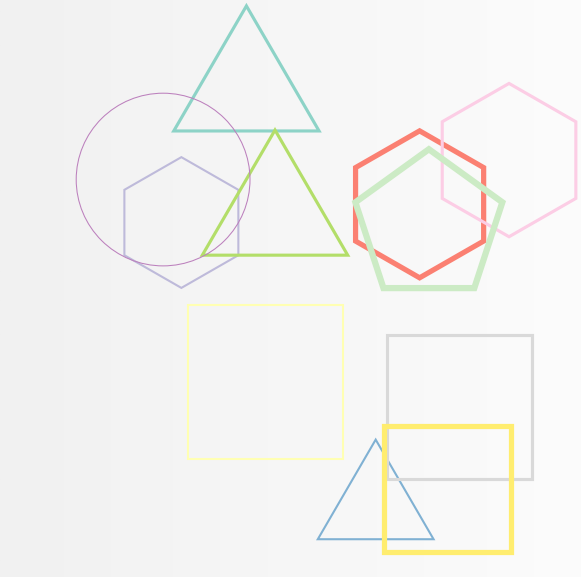[{"shape": "triangle", "thickness": 1.5, "radius": 0.72, "center": [0.424, 0.845]}, {"shape": "square", "thickness": 1, "radius": 0.67, "center": [0.456, 0.338]}, {"shape": "hexagon", "thickness": 1, "radius": 0.57, "center": [0.312, 0.614]}, {"shape": "hexagon", "thickness": 2.5, "radius": 0.64, "center": [0.722, 0.645]}, {"shape": "triangle", "thickness": 1, "radius": 0.57, "center": [0.646, 0.123]}, {"shape": "triangle", "thickness": 1.5, "radius": 0.72, "center": [0.473, 0.629]}, {"shape": "hexagon", "thickness": 1.5, "radius": 0.66, "center": [0.876, 0.722]}, {"shape": "square", "thickness": 1.5, "radius": 0.62, "center": [0.791, 0.294]}, {"shape": "circle", "thickness": 0.5, "radius": 0.75, "center": [0.281, 0.688]}, {"shape": "pentagon", "thickness": 3, "radius": 0.66, "center": [0.738, 0.608]}, {"shape": "square", "thickness": 2.5, "radius": 0.54, "center": [0.77, 0.152]}]